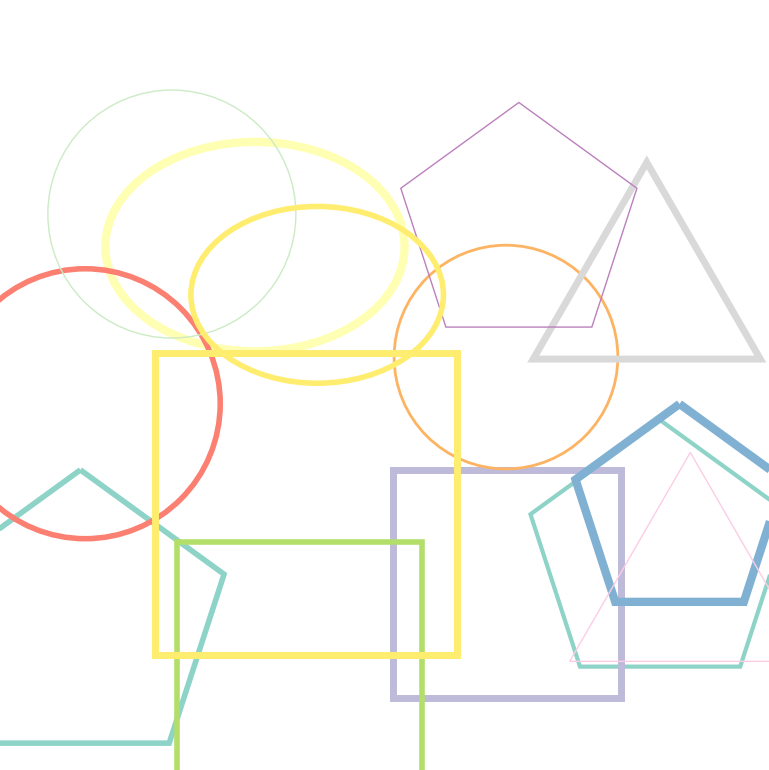[{"shape": "pentagon", "thickness": 1.5, "radius": 0.88, "center": [0.857, 0.277]}, {"shape": "pentagon", "thickness": 2, "radius": 0.98, "center": [0.104, 0.194]}, {"shape": "oval", "thickness": 3, "radius": 0.97, "center": [0.331, 0.68]}, {"shape": "square", "thickness": 2.5, "radius": 0.74, "center": [0.658, 0.242]}, {"shape": "circle", "thickness": 2, "radius": 0.88, "center": [0.111, 0.476]}, {"shape": "pentagon", "thickness": 3, "radius": 0.71, "center": [0.883, 0.333]}, {"shape": "circle", "thickness": 1, "radius": 0.73, "center": [0.657, 0.536]}, {"shape": "square", "thickness": 2, "radius": 0.8, "center": [0.389, 0.137]}, {"shape": "triangle", "thickness": 0.5, "radius": 0.9, "center": [0.897, 0.232]}, {"shape": "triangle", "thickness": 2.5, "radius": 0.85, "center": [0.84, 0.619]}, {"shape": "pentagon", "thickness": 0.5, "radius": 0.81, "center": [0.674, 0.706]}, {"shape": "circle", "thickness": 0.5, "radius": 0.81, "center": [0.223, 0.722]}, {"shape": "oval", "thickness": 2, "radius": 0.82, "center": [0.412, 0.617]}, {"shape": "square", "thickness": 2.5, "radius": 0.98, "center": [0.398, 0.346]}]